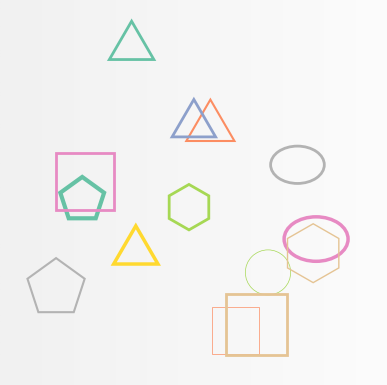[{"shape": "triangle", "thickness": 2, "radius": 0.33, "center": [0.34, 0.879]}, {"shape": "pentagon", "thickness": 3, "radius": 0.3, "center": [0.212, 0.481]}, {"shape": "square", "thickness": 0.5, "radius": 0.3, "center": [0.607, 0.141]}, {"shape": "triangle", "thickness": 1.5, "radius": 0.36, "center": [0.543, 0.67]}, {"shape": "triangle", "thickness": 2, "radius": 0.32, "center": [0.5, 0.677]}, {"shape": "square", "thickness": 2, "radius": 0.38, "center": [0.219, 0.529]}, {"shape": "oval", "thickness": 2.5, "radius": 0.41, "center": [0.816, 0.379]}, {"shape": "hexagon", "thickness": 2, "radius": 0.3, "center": [0.488, 0.462]}, {"shape": "circle", "thickness": 0.5, "radius": 0.29, "center": [0.692, 0.292]}, {"shape": "triangle", "thickness": 2.5, "radius": 0.33, "center": [0.35, 0.347]}, {"shape": "square", "thickness": 2, "radius": 0.4, "center": [0.661, 0.157]}, {"shape": "hexagon", "thickness": 1, "radius": 0.38, "center": [0.808, 0.342]}, {"shape": "pentagon", "thickness": 1.5, "radius": 0.39, "center": [0.145, 0.252]}, {"shape": "oval", "thickness": 2, "radius": 0.35, "center": [0.768, 0.572]}]